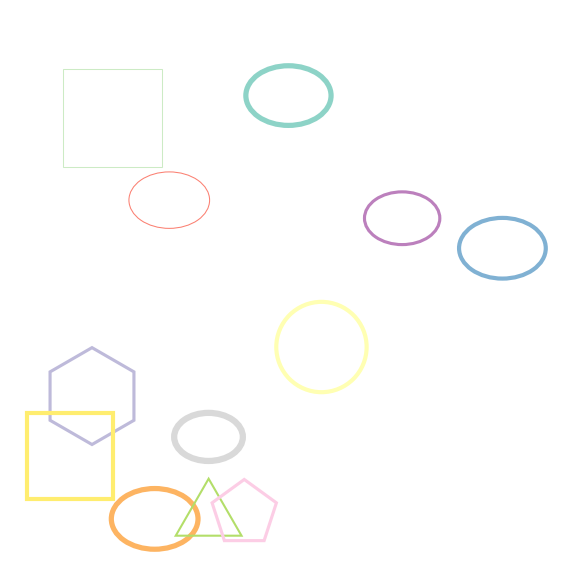[{"shape": "oval", "thickness": 2.5, "radius": 0.37, "center": [0.499, 0.834]}, {"shape": "circle", "thickness": 2, "radius": 0.39, "center": [0.557, 0.398]}, {"shape": "hexagon", "thickness": 1.5, "radius": 0.42, "center": [0.159, 0.313]}, {"shape": "oval", "thickness": 0.5, "radius": 0.35, "center": [0.293, 0.653]}, {"shape": "oval", "thickness": 2, "radius": 0.38, "center": [0.87, 0.569]}, {"shape": "oval", "thickness": 2.5, "radius": 0.38, "center": [0.268, 0.101]}, {"shape": "triangle", "thickness": 1, "radius": 0.33, "center": [0.361, 0.104]}, {"shape": "pentagon", "thickness": 1.5, "radius": 0.29, "center": [0.423, 0.11]}, {"shape": "oval", "thickness": 3, "radius": 0.3, "center": [0.361, 0.243]}, {"shape": "oval", "thickness": 1.5, "radius": 0.33, "center": [0.696, 0.621]}, {"shape": "square", "thickness": 0.5, "radius": 0.43, "center": [0.196, 0.795]}, {"shape": "square", "thickness": 2, "radius": 0.37, "center": [0.121, 0.21]}]